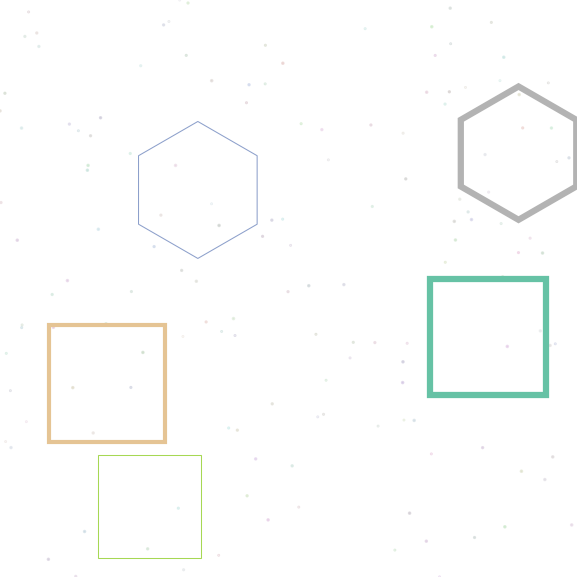[{"shape": "square", "thickness": 3, "radius": 0.5, "center": [0.845, 0.415]}, {"shape": "hexagon", "thickness": 0.5, "radius": 0.59, "center": [0.343, 0.67]}, {"shape": "square", "thickness": 0.5, "radius": 0.45, "center": [0.258, 0.123]}, {"shape": "square", "thickness": 2, "radius": 0.51, "center": [0.185, 0.334]}, {"shape": "hexagon", "thickness": 3, "radius": 0.58, "center": [0.898, 0.734]}]